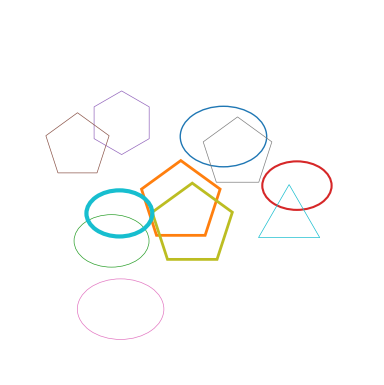[{"shape": "oval", "thickness": 1, "radius": 0.56, "center": [0.58, 0.645]}, {"shape": "pentagon", "thickness": 2, "radius": 0.54, "center": [0.47, 0.476]}, {"shape": "oval", "thickness": 0.5, "radius": 0.49, "center": [0.29, 0.374]}, {"shape": "oval", "thickness": 1.5, "radius": 0.45, "center": [0.771, 0.518]}, {"shape": "hexagon", "thickness": 0.5, "radius": 0.41, "center": [0.316, 0.681]}, {"shape": "pentagon", "thickness": 0.5, "radius": 0.43, "center": [0.201, 0.621]}, {"shape": "oval", "thickness": 0.5, "radius": 0.56, "center": [0.313, 0.197]}, {"shape": "pentagon", "thickness": 0.5, "radius": 0.47, "center": [0.617, 0.603]}, {"shape": "pentagon", "thickness": 2, "radius": 0.55, "center": [0.499, 0.415]}, {"shape": "oval", "thickness": 3, "radius": 0.43, "center": [0.31, 0.446]}, {"shape": "triangle", "thickness": 0.5, "radius": 0.46, "center": [0.751, 0.429]}]